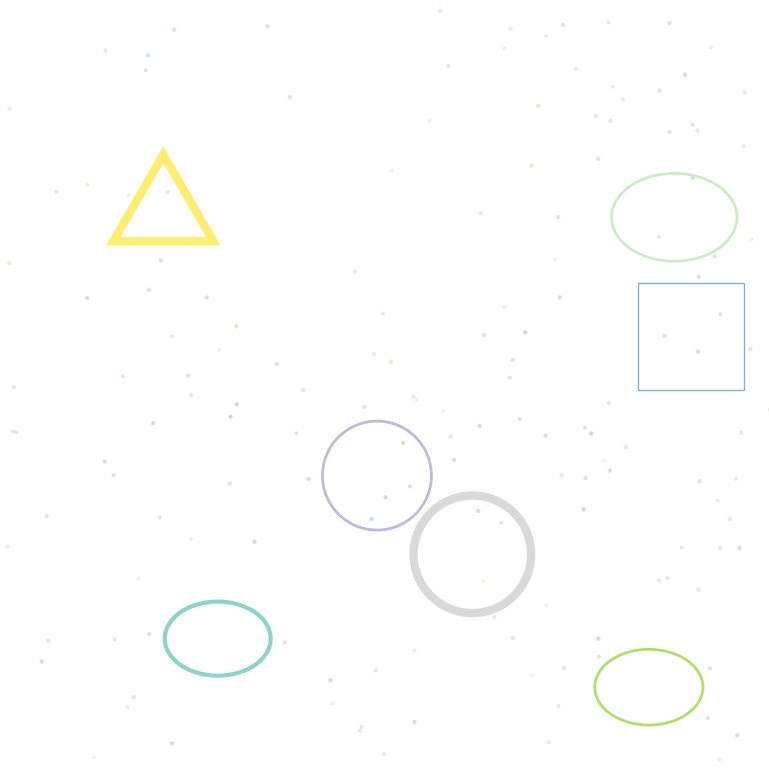[{"shape": "oval", "thickness": 1.5, "radius": 0.34, "center": [0.283, 0.171]}, {"shape": "circle", "thickness": 1, "radius": 0.35, "center": [0.49, 0.382]}, {"shape": "square", "thickness": 0.5, "radius": 0.35, "center": [0.897, 0.563]}, {"shape": "oval", "thickness": 1, "radius": 0.35, "center": [0.843, 0.108]}, {"shape": "circle", "thickness": 3, "radius": 0.38, "center": [0.613, 0.28]}, {"shape": "oval", "thickness": 1, "radius": 0.41, "center": [0.876, 0.718]}, {"shape": "triangle", "thickness": 3, "radius": 0.38, "center": [0.212, 0.724]}]